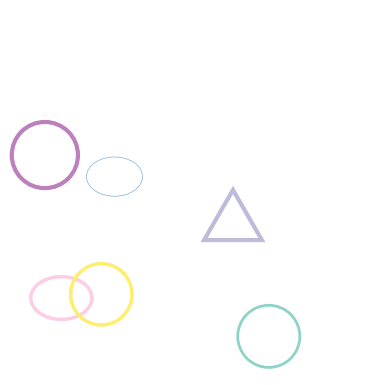[{"shape": "circle", "thickness": 2, "radius": 0.4, "center": [0.698, 0.126]}, {"shape": "triangle", "thickness": 3, "radius": 0.43, "center": [0.605, 0.42]}, {"shape": "oval", "thickness": 0.5, "radius": 0.36, "center": [0.297, 0.541]}, {"shape": "oval", "thickness": 2.5, "radius": 0.4, "center": [0.159, 0.226]}, {"shape": "circle", "thickness": 3, "radius": 0.43, "center": [0.117, 0.597]}, {"shape": "circle", "thickness": 2.5, "radius": 0.4, "center": [0.263, 0.236]}]